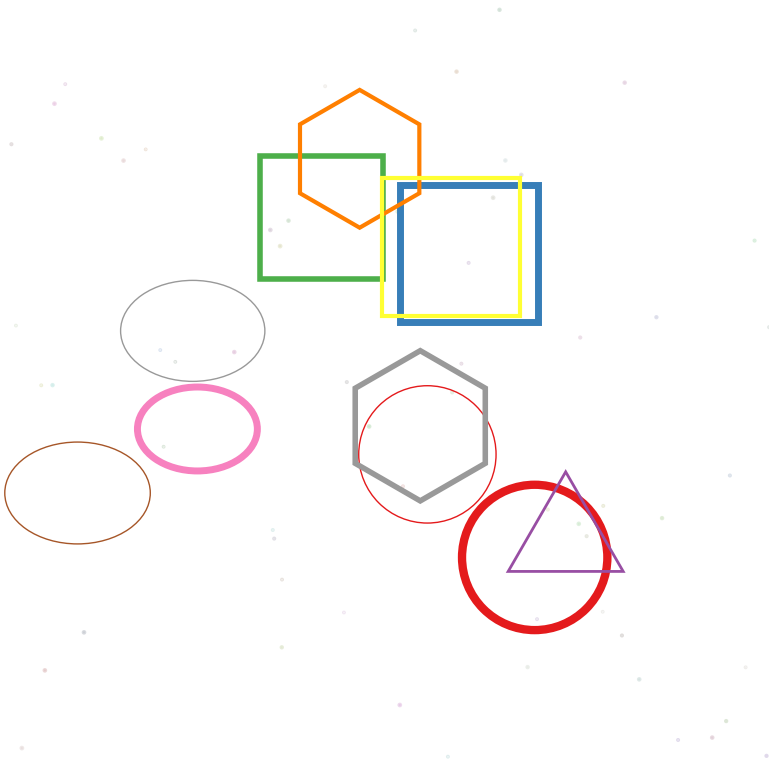[{"shape": "circle", "thickness": 3, "radius": 0.47, "center": [0.694, 0.276]}, {"shape": "circle", "thickness": 0.5, "radius": 0.45, "center": [0.555, 0.41]}, {"shape": "square", "thickness": 2.5, "radius": 0.45, "center": [0.609, 0.67]}, {"shape": "square", "thickness": 2, "radius": 0.4, "center": [0.418, 0.718]}, {"shape": "triangle", "thickness": 1, "radius": 0.43, "center": [0.735, 0.301]}, {"shape": "hexagon", "thickness": 1.5, "radius": 0.45, "center": [0.467, 0.794]}, {"shape": "square", "thickness": 1.5, "radius": 0.45, "center": [0.586, 0.679]}, {"shape": "oval", "thickness": 0.5, "radius": 0.47, "center": [0.101, 0.36]}, {"shape": "oval", "thickness": 2.5, "radius": 0.39, "center": [0.256, 0.443]}, {"shape": "hexagon", "thickness": 2, "radius": 0.49, "center": [0.546, 0.447]}, {"shape": "oval", "thickness": 0.5, "radius": 0.47, "center": [0.25, 0.57]}]